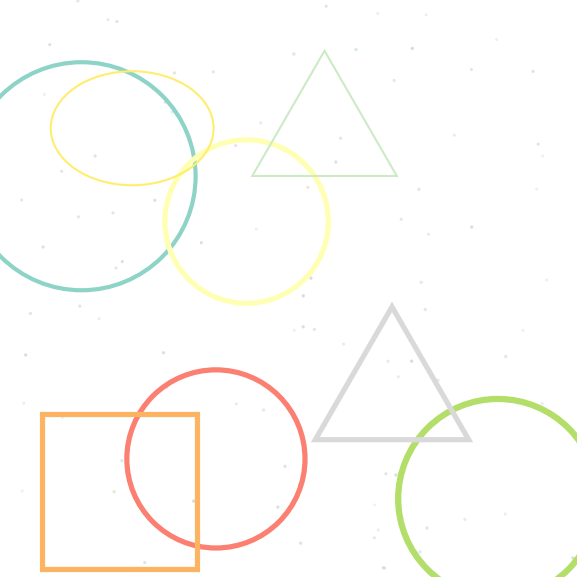[{"shape": "circle", "thickness": 2, "radius": 0.99, "center": [0.141, 0.694]}, {"shape": "circle", "thickness": 2.5, "radius": 0.71, "center": [0.427, 0.615]}, {"shape": "circle", "thickness": 2.5, "radius": 0.77, "center": [0.374, 0.204]}, {"shape": "square", "thickness": 2.5, "radius": 0.67, "center": [0.207, 0.148]}, {"shape": "circle", "thickness": 3, "radius": 0.86, "center": [0.862, 0.136]}, {"shape": "triangle", "thickness": 2.5, "radius": 0.77, "center": [0.679, 0.314]}, {"shape": "triangle", "thickness": 1, "radius": 0.72, "center": [0.562, 0.767]}, {"shape": "oval", "thickness": 1, "radius": 0.7, "center": [0.229, 0.777]}]